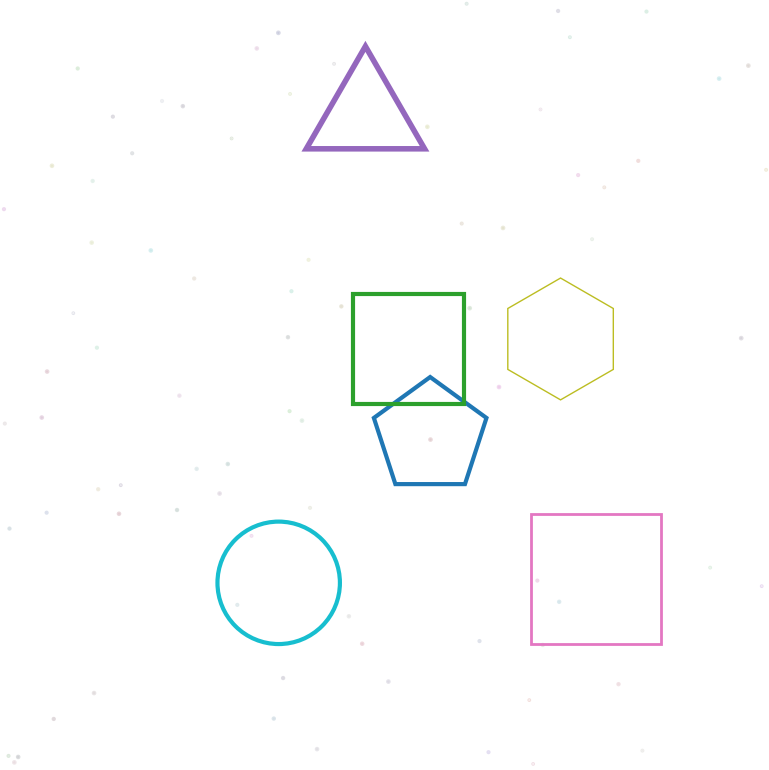[{"shape": "pentagon", "thickness": 1.5, "radius": 0.38, "center": [0.559, 0.433]}, {"shape": "square", "thickness": 1.5, "radius": 0.36, "center": [0.53, 0.547]}, {"shape": "triangle", "thickness": 2, "radius": 0.44, "center": [0.475, 0.851]}, {"shape": "square", "thickness": 1, "radius": 0.42, "center": [0.774, 0.248]}, {"shape": "hexagon", "thickness": 0.5, "radius": 0.4, "center": [0.728, 0.56]}, {"shape": "circle", "thickness": 1.5, "radius": 0.4, "center": [0.362, 0.243]}]